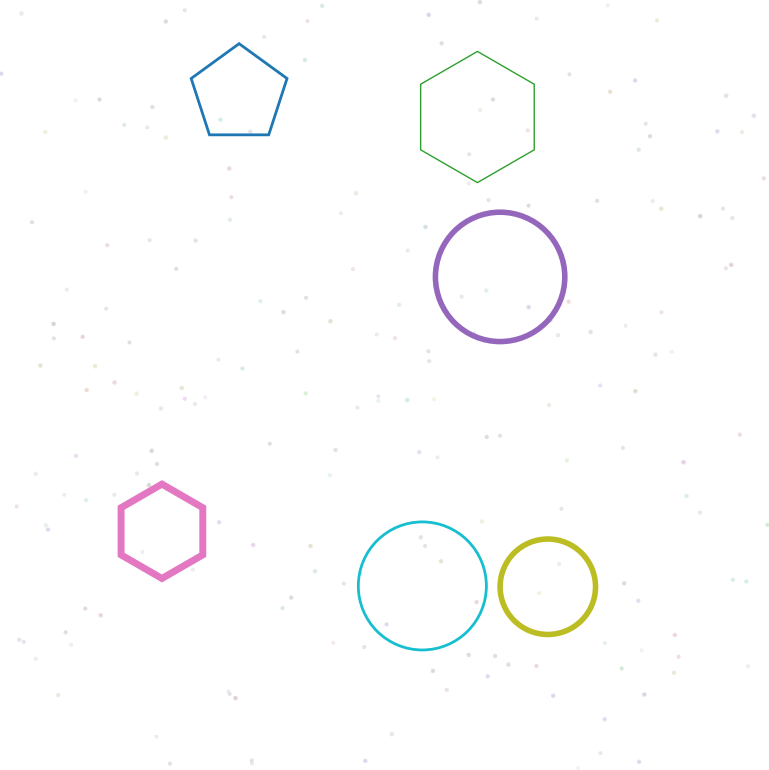[{"shape": "pentagon", "thickness": 1, "radius": 0.33, "center": [0.311, 0.878]}, {"shape": "hexagon", "thickness": 0.5, "radius": 0.43, "center": [0.62, 0.848]}, {"shape": "circle", "thickness": 2, "radius": 0.42, "center": [0.65, 0.64]}, {"shape": "hexagon", "thickness": 2.5, "radius": 0.31, "center": [0.21, 0.31]}, {"shape": "circle", "thickness": 2, "radius": 0.31, "center": [0.711, 0.238]}, {"shape": "circle", "thickness": 1, "radius": 0.42, "center": [0.548, 0.239]}]